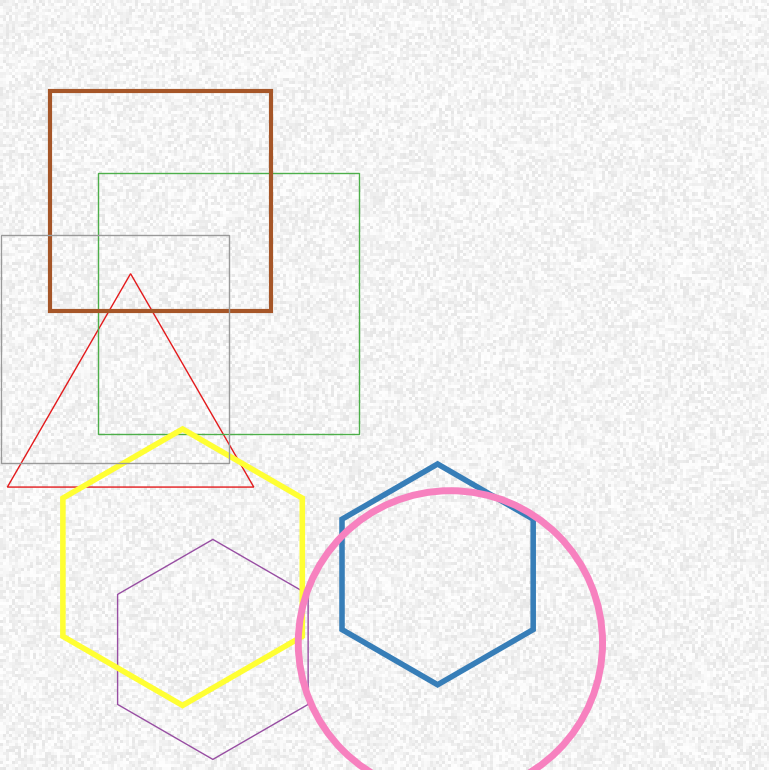[{"shape": "triangle", "thickness": 0.5, "radius": 0.92, "center": [0.17, 0.46]}, {"shape": "hexagon", "thickness": 2, "radius": 0.72, "center": [0.568, 0.254]}, {"shape": "square", "thickness": 0.5, "radius": 0.85, "center": [0.297, 0.606]}, {"shape": "hexagon", "thickness": 0.5, "radius": 0.71, "center": [0.276, 0.157]}, {"shape": "hexagon", "thickness": 2, "radius": 0.9, "center": [0.237, 0.263]}, {"shape": "square", "thickness": 1.5, "radius": 0.72, "center": [0.208, 0.739]}, {"shape": "circle", "thickness": 2.5, "radius": 0.99, "center": [0.585, 0.165]}, {"shape": "square", "thickness": 0.5, "radius": 0.74, "center": [0.15, 0.546]}]